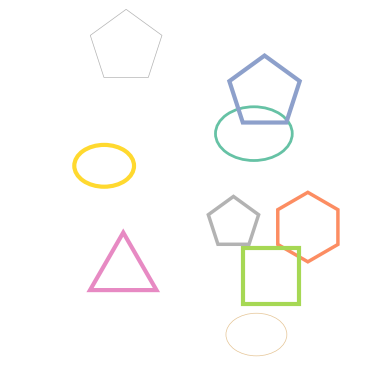[{"shape": "oval", "thickness": 2, "radius": 0.5, "center": [0.659, 0.653]}, {"shape": "hexagon", "thickness": 2.5, "radius": 0.45, "center": [0.8, 0.41]}, {"shape": "pentagon", "thickness": 3, "radius": 0.48, "center": [0.687, 0.76]}, {"shape": "triangle", "thickness": 3, "radius": 0.5, "center": [0.32, 0.296]}, {"shape": "square", "thickness": 3, "radius": 0.37, "center": [0.704, 0.283]}, {"shape": "oval", "thickness": 3, "radius": 0.39, "center": [0.271, 0.569]}, {"shape": "oval", "thickness": 0.5, "radius": 0.4, "center": [0.666, 0.131]}, {"shape": "pentagon", "thickness": 0.5, "radius": 0.49, "center": [0.328, 0.878]}, {"shape": "pentagon", "thickness": 2.5, "radius": 0.34, "center": [0.606, 0.421]}]